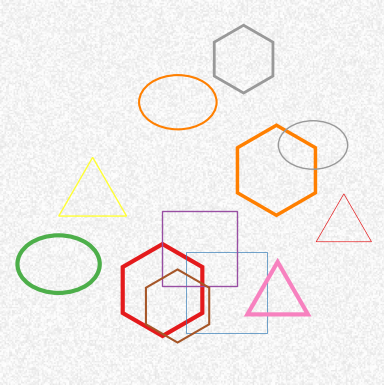[{"shape": "triangle", "thickness": 0.5, "radius": 0.41, "center": [0.893, 0.414]}, {"shape": "hexagon", "thickness": 3, "radius": 0.6, "center": [0.422, 0.247]}, {"shape": "square", "thickness": 0.5, "radius": 0.53, "center": [0.588, 0.239]}, {"shape": "oval", "thickness": 3, "radius": 0.53, "center": [0.152, 0.314]}, {"shape": "square", "thickness": 1, "radius": 0.49, "center": [0.518, 0.354]}, {"shape": "hexagon", "thickness": 2.5, "radius": 0.58, "center": [0.718, 0.558]}, {"shape": "oval", "thickness": 1.5, "radius": 0.5, "center": [0.462, 0.734]}, {"shape": "triangle", "thickness": 1, "radius": 0.51, "center": [0.241, 0.49]}, {"shape": "hexagon", "thickness": 1.5, "radius": 0.47, "center": [0.461, 0.205]}, {"shape": "triangle", "thickness": 3, "radius": 0.45, "center": [0.721, 0.229]}, {"shape": "hexagon", "thickness": 2, "radius": 0.44, "center": [0.633, 0.846]}, {"shape": "oval", "thickness": 1, "radius": 0.45, "center": [0.813, 0.623]}]